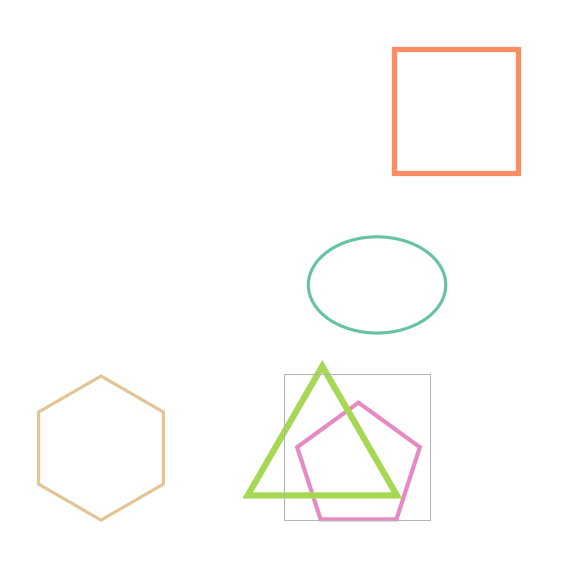[{"shape": "oval", "thickness": 1.5, "radius": 0.59, "center": [0.653, 0.506]}, {"shape": "square", "thickness": 2.5, "radius": 0.54, "center": [0.789, 0.807]}, {"shape": "pentagon", "thickness": 2, "radius": 0.56, "center": [0.621, 0.19]}, {"shape": "triangle", "thickness": 3, "radius": 0.75, "center": [0.558, 0.216]}, {"shape": "hexagon", "thickness": 1.5, "radius": 0.62, "center": [0.175, 0.223]}, {"shape": "square", "thickness": 0.5, "radius": 0.63, "center": [0.618, 0.226]}]